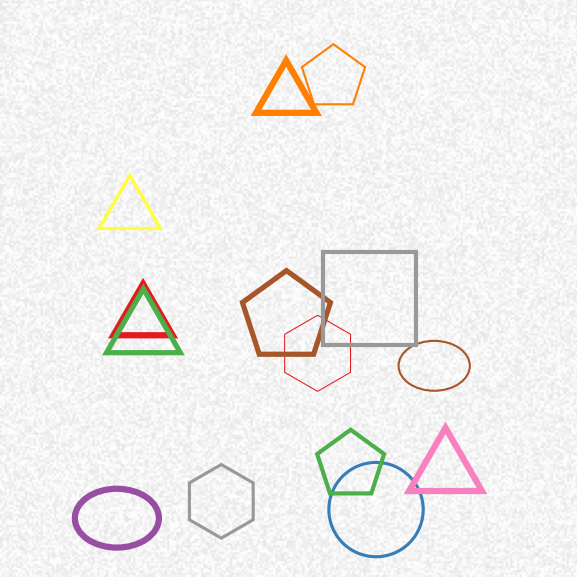[{"shape": "hexagon", "thickness": 0.5, "radius": 0.33, "center": [0.55, 0.387]}, {"shape": "triangle", "thickness": 3, "radius": 0.3, "center": [0.248, 0.448]}, {"shape": "circle", "thickness": 1.5, "radius": 0.41, "center": [0.651, 0.117]}, {"shape": "triangle", "thickness": 2.5, "radius": 0.37, "center": [0.248, 0.425]}, {"shape": "pentagon", "thickness": 2, "radius": 0.3, "center": [0.607, 0.194]}, {"shape": "oval", "thickness": 3, "radius": 0.36, "center": [0.202, 0.102]}, {"shape": "pentagon", "thickness": 1, "radius": 0.29, "center": [0.577, 0.865]}, {"shape": "triangle", "thickness": 3, "radius": 0.3, "center": [0.496, 0.834]}, {"shape": "triangle", "thickness": 1.5, "radius": 0.31, "center": [0.225, 0.634]}, {"shape": "pentagon", "thickness": 2.5, "radius": 0.4, "center": [0.496, 0.451]}, {"shape": "oval", "thickness": 1, "radius": 0.31, "center": [0.752, 0.366]}, {"shape": "triangle", "thickness": 3, "radius": 0.36, "center": [0.771, 0.185]}, {"shape": "hexagon", "thickness": 1.5, "radius": 0.32, "center": [0.383, 0.131]}, {"shape": "square", "thickness": 2, "radius": 0.4, "center": [0.64, 0.483]}]